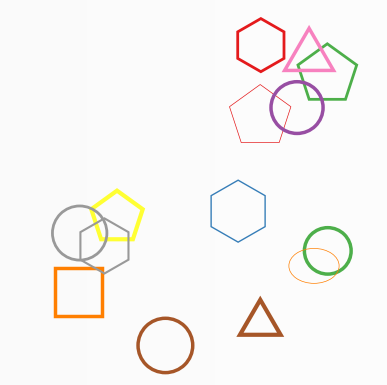[{"shape": "pentagon", "thickness": 0.5, "radius": 0.42, "center": [0.671, 0.697]}, {"shape": "hexagon", "thickness": 2, "radius": 0.34, "center": [0.673, 0.883]}, {"shape": "hexagon", "thickness": 1, "radius": 0.4, "center": [0.615, 0.452]}, {"shape": "pentagon", "thickness": 2, "radius": 0.4, "center": [0.845, 0.806]}, {"shape": "circle", "thickness": 2.5, "radius": 0.3, "center": [0.846, 0.348]}, {"shape": "circle", "thickness": 2.5, "radius": 0.34, "center": [0.767, 0.721]}, {"shape": "square", "thickness": 2.5, "radius": 0.31, "center": [0.203, 0.241]}, {"shape": "oval", "thickness": 0.5, "radius": 0.32, "center": [0.81, 0.309]}, {"shape": "pentagon", "thickness": 3, "radius": 0.35, "center": [0.302, 0.435]}, {"shape": "circle", "thickness": 2.5, "radius": 0.35, "center": [0.427, 0.103]}, {"shape": "triangle", "thickness": 3, "radius": 0.3, "center": [0.672, 0.161]}, {"shape": "triangle", "thickness": 2.5, "radius": 0.36, "center": [0.798, 0.853]}, {"shape": "hexagon", "thickness": 1.5, "radius": 0.36, "center": [0.27, 0.361]}, {"shape": "circle", "thickness": 2, "radius": 0.35, "center": [0.206, 0.395]}]